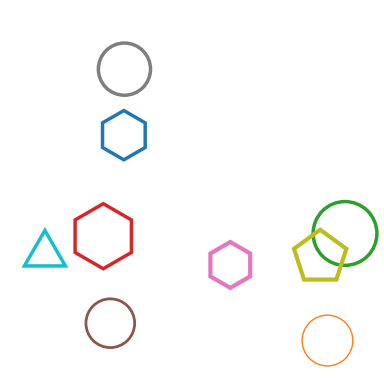[{"shape": "hexagon", "thickness": 2.5, "radius": 0.32, "center": [0.322, 0.649]}, {"shape": "circle", "thickness": 1, "radius": 0.33, "center": [0.851, 0.115]}, {"shape": "circle", "thickness": 2.5, "radius": 0.41, "center": [0.896, 0.394]}, {"shape": "hexagon", "thickness": 2.5, "radius": 0.42, "center": [0.268, 0.386]}, {"shape": "circle", "thickness": 2, "radius": 0.32, "center": [0.286, 0.16]}, {"shape": "hexagon", "thickness": 3, "radius": 0.3, "center": [0.598, 0.312]}, {"shape": "circle", "thickness": 2.5, "radius": 0.34, "center": [0.323, 0.82]}, {"shape": "pentagon", "thickness": 3, "radius": 0.36, "center": [0.832, 0.332]}, {"shape": "triangle", "thickness": 2.5, "radius": 0.31, "center": [0.117, 0.34]}]